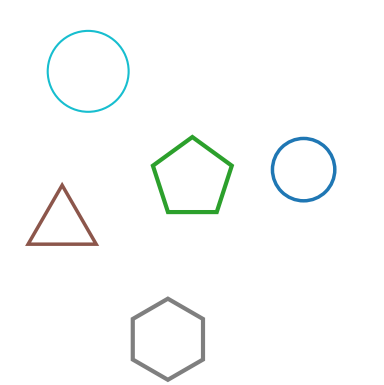[{"shape": "circle", "thickness": 2.5, "radius": 0.4, "center": [0.789, 0.559]}, {"shape": "pentagon", "thickness": 3, "radius": 0.54, "center": [0.5, 0.536]}, {"shape": "triangle", "thickness": 2.5, "radius": 0.51, "center": [0.161, 0.417]}, {"shape": "hexagon", "thickness": 3, "radius": 0.53, "center": [0.436, 0.119]}, {"shape": "circle", "thickness": 1.5, "radius": 0.53, "center": [0.229, 0.815]}]